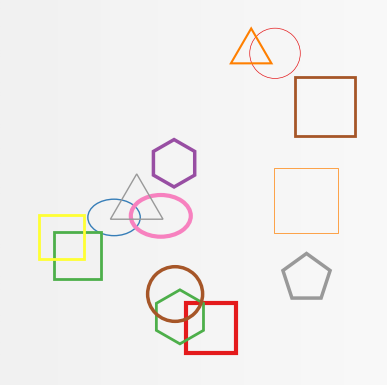[{"shape": "circle", "thickness": 0.5, "radius": 0.33, "center": [0.71, 0.862]}, {"shape": "square", "thickness": 3, "radius": 0.32, "center": [0.545, 0.149]}, {"shape": "oval", "thickness": 1, "radius": 0.34, "center": [0.294, 0.435]}, {"shape": "square", "thickness": 2, "radius": 0.3, "center": [0.199, 0.335]}, {"shape": "hexagon", "thickness": 2, "radius": 0.35, "center": [0.464, 0.177]}, {"shape": "hexagon", "thickness": 2.5, "radius": 0.31, "center": [0.449, 0.576]}, {"shape": "square", "thickness": 0.5, "radius": 0.42, "center": [0.789, 0.479]}, {"shape": "triangle", "thickness": 1.5, "radius": 0.3, "center": [0.648, 0.866]}, {"shape": "square", "thickness": 2, "radius": 0.29, "center": [0.158, 0.384]}, {"shape": "circle", "thickness": 2.5, "radius": 0.35, "center": [0.452, 0.236]}, {"shape": "square", "thickness": 2, "radius": 0.38, "center": [0.839, 0.724]}, {"shape": "oval", "thickness": 3, "radius": 0.39, "center": [0.415, 0.439]}, {"shape": "pentagon", "thickness": 2.5, "radius": 0.32, "center": [0.791, 0.278]}, {"shape": "triangle", "thickness": 1, "radius": 0.39, "center": [0.353, 0.47]}]